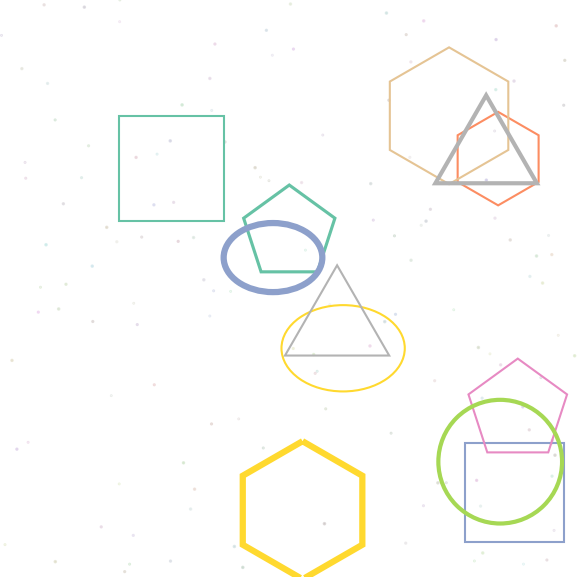[{"shape": "square", "thickness": 1, "radius": 0.45, "center": [0.297, 0.707]}, {"shape": "pentagon", "thickness": 1.5, "radius": 0.42, "center": [0.501, 0.596]}, {"shape": "hexagon", "thickness": 1, "radius": 0.4, "center": [0.863, 0.724]}, {"shape": "square", "thickness": 1, "radius": 0.43, "center": [0.89, 0.146]}, {"shape": "oval", "thickness": 3, "radius": 0.43, "center": [0.473, 0.553]}, {"shape": "pentagon", "thickness": 1, "radius": 0.45, "center": [0.897, 0.288]}, {"shape": "circle", "thickness": 2, "radius": 0.54, "center": [0.866, 0.2]}, {"shape": "hexagon", "thickness": 3, "radius": 0.6, "center": [0.524, 0.116]}, {"shape": "oval", "thickness": 1, "radius": 0.53, "center": [0.594, 0.396]}, {"shape": "hexagon", "thickness": 1, "radius": 0.59, "center": [0.778, 0.799]}, {"shape": "triangle", "thickness": 1, "radius": 0.52, "center": [0.584, 0.436]}, {"shape": "triangle", "thickness": 2, "radius": 0.51, "center": [0.842, 0.733]}]